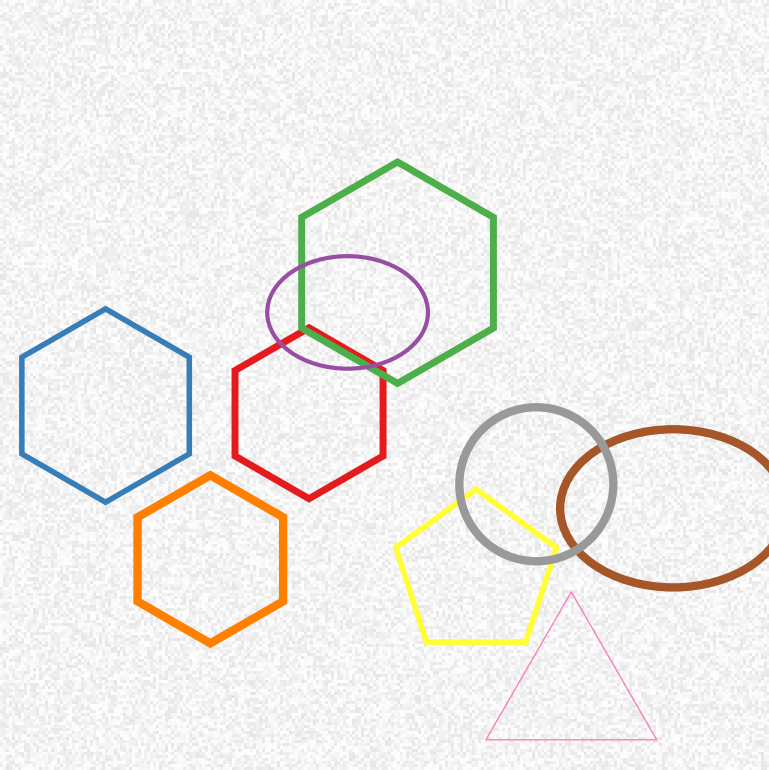[{"shape": "hexagon", "thickness": 2.5, "radius": 0.56, "center": [0.401, 0.463]}, {"shape": "hexagon", "thickness": 2, "radius": 0.63, "center": [0.137, 0.473]}, {"shape": "hexagon", "thickness": 2.5, "radius": 0.72, "center": [0.516, 0.646]}, {"shape": "oval", "thickness": 1.5, "radius": 0.52, "center": [0.451, 0.594]}, {"shape": "hexagon", "thickness": 3, "radius": 0.55, "center": [0.273, 0.274]}, {"shape": "pentagon", "thickness": 2, "radius": 0.55, "center": [0.618, 0.255]}, {"shape": "oval", "thickness": 3, "radius": 0.73, "center": [0.874, 0.34]}, {"shape": "triangle", "thickness": 0.5, "radius": 0.64, "center": [0.742, 0.103]}, {"shape": "circle", "thickness": 3, "radius": 0.5, "center": [0.697, 0.371]}]